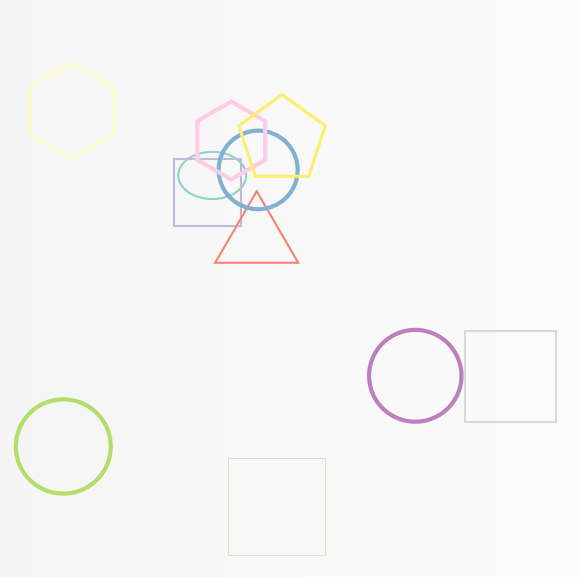[{"shape": "oval", "thickness": 1, "radius": 0.29, "center": [0.365, 0.695]}, {"shape": "hexagon", "thickness": 1, "radius": 0.41, "center": [0.123, 0.807]}, {"shape": "square", "thickness": 1, "radius": 0.29, "center": [0.357, 0.665]}, {"shape": "triangle", "thickness": 1, "radius": 0.41, "center": [0.442, 0.585]}, {"shape": "circle", "thickness": 2, "radius": 0.34, "center": [0.444, 0.705]}, {"shape": "circle", "thickness": 2, "radius": 0.41, "center": [0.109, 0.226]}, {"shape": "hexagon", "thickness": 2, "radius": 0.34, "center": [0.398, 0.756]}, {"shape": "square", "thickness": 1, "radius": 0.39, "center": [0.878, 0.347]}, {"shape": "circle", "thickness": 2, "radius": 0.4, "center": [0.714, 0.348]}, {"shape": "square", "thickness": 0.5, "radius": 0.42, "center": [0.476, 0.122]}, {"shape": "pentagon", "thickness": 1.5, "radius": 0.39, "center": [0.485, 0.757]}]